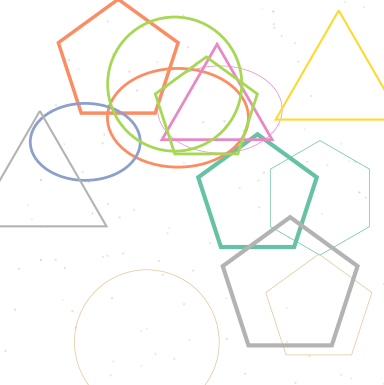[{"shape": "hexagon", "thickness": 0.5, "radius": 0.74, "center": [0.831, 0.486]}, {"shape": "pentagon", "thickness": 3, "radius": 0.81, "center": [0.669, 0.489]}, {"shape": "pentagon", "thickness": 2.5, "radius": 0.82, "center": [0.307, 0.839]}, {"shape": "oval", "thickness": 2, "radius": 0.92, "center": [0.462, 0.694]}, {"shape": "oval", "thickness": 2, "radius": 0.71, "center": [0.221, 0.632]}, {"shape": "oval", "thickness": 0.5, "radius": 0.81, "center": [0.571, 0.716]}, {"shape": "triangle", "thickness": 2, "radius": 0.83, "center": [0.564, 0.72]}, {"shape": "pentagon", "thickness": 2, "radius": 0.7, "center": [0.536, 0.713]}, {"shape": "circle", "thickness": 2, "radius": 0.87, "center": [0.454, 0.782]}, {"shape": "triangle", "thickness": 1.5, "radius": 0.95, "center": [0.88, 0.784]}, {"shape": "pentagon", "thickness": 0.5, "radius": 0.72, "center": [0.828, 0.195]}, {"shape": "circle", "thickness": 0.5, "radius": 0.94, "center": [0.381, 0.111]}, {"shape": "triangle", "thickness": 1.5, "radius": 1.0, "center": [0.104, 0.512]}, {"shape": "pentagon", "thickness": 3, "radius": 0.92, "center": [0.754, 0.252]}]